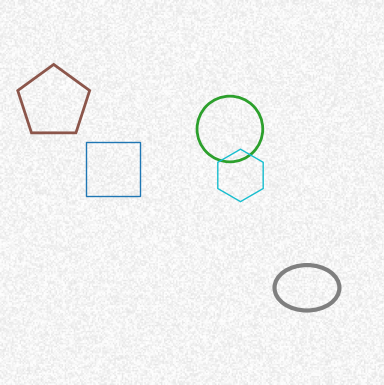[{"shape": "square", "thickness": 1, "radius": 0.35, "center": [0.293, 0.562]}, {"shape": "circle", "thickness": 2, "radius": 0.43, "center": [0.597, 0.665]}, {"shape": "pentagon", "thickness": 2, "radius": 0.49, "center": [0.139, 0.734]}, {"shape": "oval", "thickness": 3, "radius": 0.42, "center": [0.797, 0.253]}, {"shape": "hexagon", "thickness": 1, "radius": 0.34, "center": [0.625, 0.544]}]